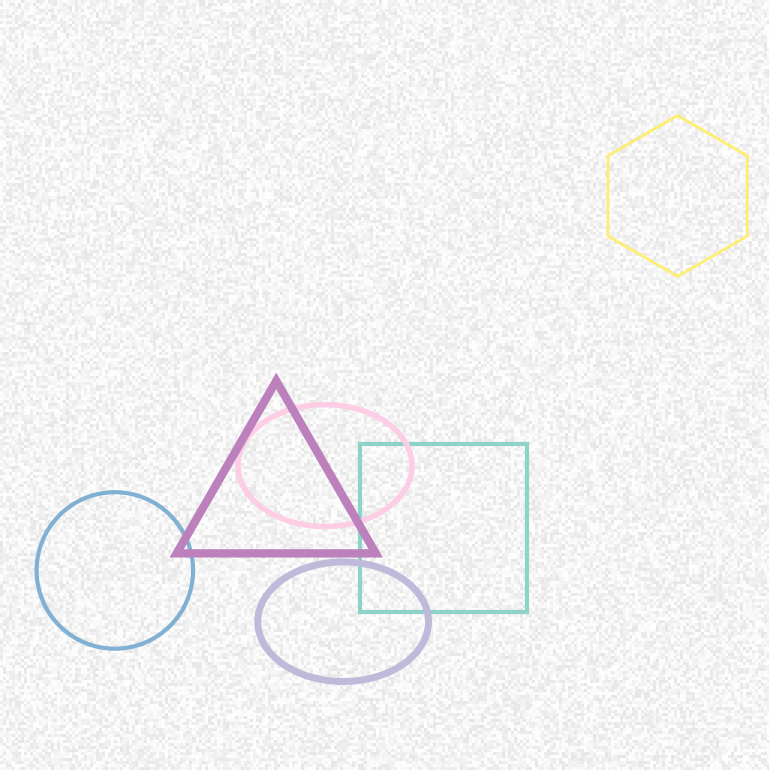[{"shape": "square", "thickness": 1.5, "radius": 0.54, "center": [0.576, 0.314]}, {"shape": "oval", "thickness": 2.5, "radius": 0.55, "center": [0.446, 0.193]}, {"shape": "circle", "thickness": 1.5, "radius": 0.51, "center": [0.149, 0.259]}, {"shape": "oval", "thickness": 2, "radius": 0.57, "center": [0.422, 0.395]}, {"shape": "triangle", "thickness": 3, "radius": 0.75, "center": [0.359, 0.356]}, {"shape": "hexagon", "thickness": 1, "radius": 0.52, "center": [0.88, 0.746]}]